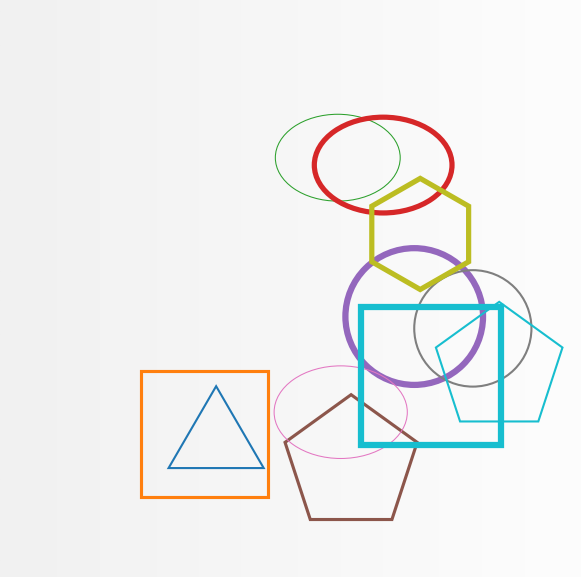[{"shape": "triangle", "thickness": 1, "radius": 0.47, "center": [0.372, 0.236]}, {"shape": "square", "thickness": 1.5, "radius": 0.54, "center": [0.352, 0.247]}, {"shape": "oval", "thickness": 0.5, "radius": 0.54, "center": [0.581, 0.726]}, {"shape": "oval", "thickness": 2.5, "radius": 0.59, "center": [0.659, 0.713]}, {"shape": "circle", "thickness": 3, "radius": 0.59, "center": [0.713, 0.451]}, {"shape": "pentagon", "thickness": 1.5, "radius": 0.6, "center": [0.604, 0.196]}, {"shape": "oval", "thickness": 0.5, "radius": 0.57, "center": [0.586, 0.285]}, {"shape": "circle", "thickness": 1, "radius": 0.5, "center": [0.813, 0.43]}, {"shape": "hexagon", "thickness": 2.5, "radius": 0.48, "center": [0.723, 0.594]}, {"shape": "pentagon", "thickness": 1, "radius": 0.57, "center": [0.859, 0.362]}, {"shape": "square", "thickness": 3, "radius": 0.6, "center": [0.741, 0.348]}]